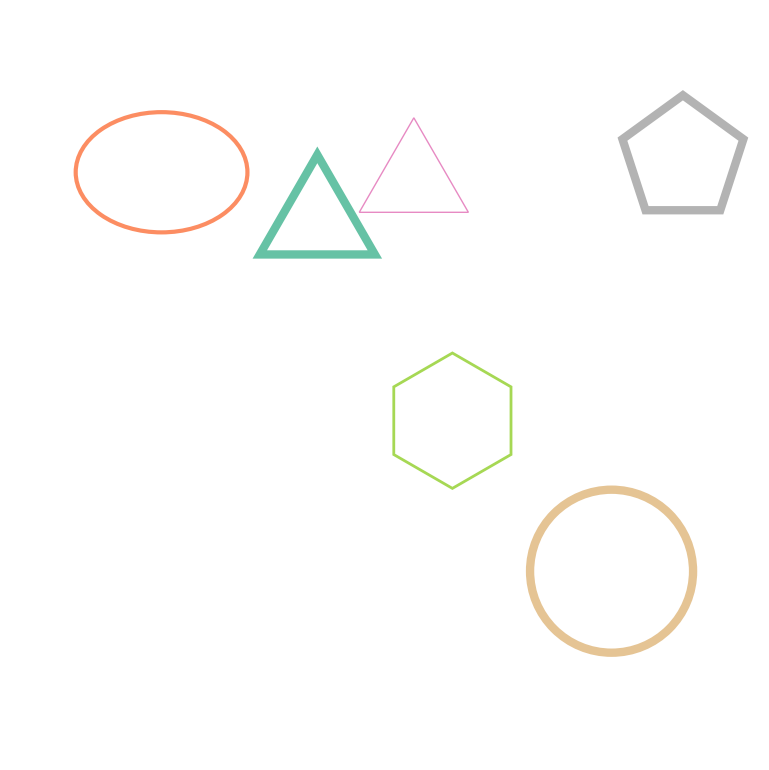[{"shape": "triangle", "thickness": 3, "radius": 0.43, "center": [0.412, 0.713]}, {"shape": "oval", "thickness": 1.5, "radius": 0.56, "center": [0.21, 0.776]}, {"shape": "triangle", "thickness": 0.5, "radius": 0.41, "center": [0.537, 0.765]}, {"shape": "hexagon", "thickness": 1, "radius": 0.44, "center": [0.588, 0.454]}, {"shape": "circle", "thickness": 3, "radius": 0.53, "center": [0.794, 0.258]}, {"shape": "pentagon", "thickness": 3, "radius": 0.41, "center": [0.887, 0.794]}]